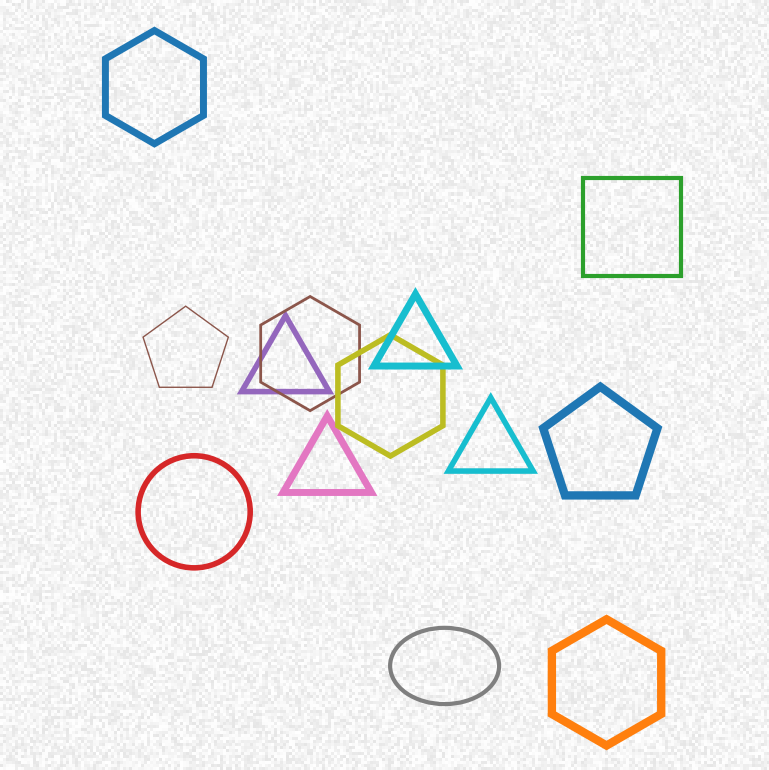[{"shape": "pentagon", "thickness": 3, "radius": 0.39, "center": [0.78, 0.42]}, {"shape": "hexagon", "thickness": 2.5, "radius": 0.37, "center": [0.201, 0.887]}, {"shape": "hexagon", "thickness": 3, "radius": 0.41, "center": [0.788, 0.114]}, {"shape": "square", "thickness": 1.5, "radius": 0.32, "center": [0.82, 0.705]}, {"shape": "circle", "thickness": 2, "radius": 0.36, "center": [0.252, 0.335]}, {"shape": "triangle", "thickness": 2, "radius": 0.33, "center": [0.371, 0.524]}, {"shape": "hexagon", "thickness": 1, "radius": 0.37, "center": [0.403, 0.541]}, {"shape": "pentagon", "thickness": 0.5, "radius": 0.29, "center": [0.241, 0.544]}, {"shape": "triangle", "thickness": 2.5, "radius": 0.33, "center": [0.425, 0.394]}, {"shape": "oval", "thickness": 1.5, "radius": 0.35, "center": [0.577, 0.135]}, {"shape": "hexagon", "thickness": 2, "radius": 0.39, "center": [0.507, 0.486]}, {"shape": "triangle", "thickness": 2.5, "radius": 0.31, "center": [0.54, 0.556]}, {"shape": "triangle", "thickness": 2, "radius": 0.32, "center": [0.637, 0.42]}]